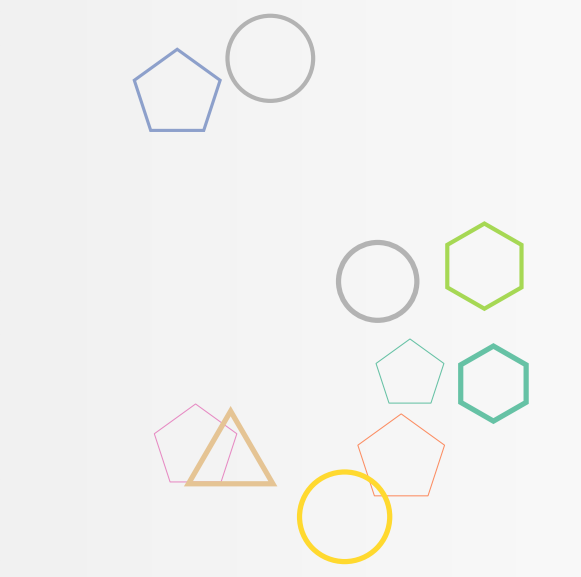[{"shape": "pentagon", "thickness": 0.5, "radius": 0.31, "center": [0.705, 0.351]}, {"shape": "hexagon", "thickness": 2.5, "radius": 0.32, "center": [0.849, 0.335]}, {"shape": "pentagon", "thickness": 0.5, "radius": 0.39, "center": [0.69, 0.204]}, {"shape": "pentagon", "thickness": 1.5, "radius": 0.39, "center": [0.305, 0.836]}, {"shape": "pentagon", "thickness": 0.5, "radius": 0.37, "center": [0.336, 0.225]}, {"shape": "hexagon", "thickness": 2, "radius": 0.37, "center": [0.833, 0.538]}, {"shape": "circle", "thickness": 2.5, "radius": 0.39, "center": [0.593, 0.104]}, {"shape": "triangle", "thickness": 2.5, "radius": 0.42, "center": [0.397, 0.203]}, {"shape": "circle", "thickness": 2.5, "radius": 0.34, "center": [0.65, 0.512]}, {"shape": "circle", "thickness": 2, "radius": 0.37, "center": [0.465, 0.898]}]